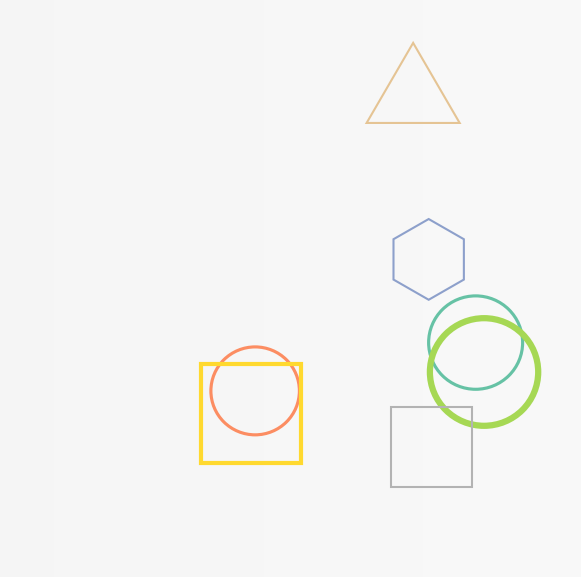[{"shape": "circle", "thickness": 1.5, "radius": 0.4, "center": [0.818, 0.406]}, {"shape": "circle", "thickness": 1.5, "radius": 0.38, "center": [0.439, 0.322]}, {"shape": "hexagon", "thickness": 1, "radius": 0.35, "center": [0.738, 0.55]}, {"shape": "circle", "thickness": 3, "radius": 0.47, "center": [0.833, 0.355]}, {"shape": "square", "thickness": 2, "radius": 0.43, "center": [0.432, 0.283]}, {"shape": "triangle", "thickness": 1, "radius": 0.46, "center": [0.711, 0.832]}, {"shape": "square", "thickness": 1, "radius": 0.35, "center": [0.742, 0.225]}]